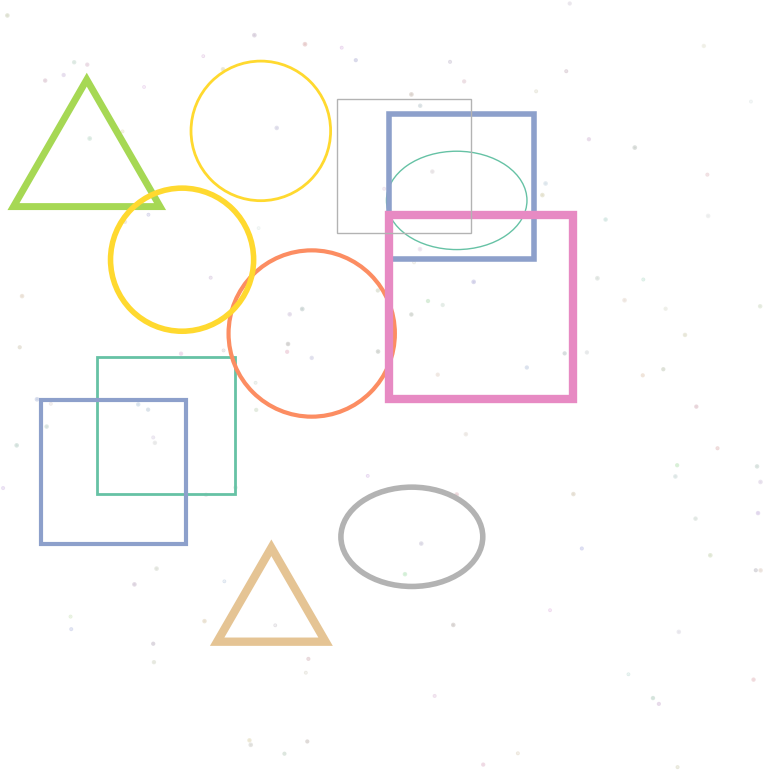[{"shape": "square", "thickness": 1, "radius": 0.45, "center": [0.216, 0.448]}, {"shape": "oval", "thickness": 0.5, "radius": 0.46, "center": [0.593, 0.74]}, {"shape": "circle", "thickness": 1.5, "radius": 0.54, "center": [0.405, 0.567]}, {"shape": "square", "thickness": 2, "radius": 0.47, "center": [0.599, 0.758]}, {"shape": "square", "thickness": 1.5, "radius": 0.47, "center": [0.147, 0.387]}, {"shape": "square", "thickness": 3, "radius": 0.6, "center": [0.625, 0.601]}, {"shape": "triangle", "thickness": 2.5, "radius": 0.55, "center": [0.113, 0.787]}, {"shape": "circle", "thickness": 2, "radius": 0.46, "center": [0.236, 0.663]}, {"shape": "circle", "thickness": 1, "radius": 0.45, "center": [0.339, 0.83]}, {"shape": "triangle", "thickness": 3, "radius": 0.41, "center": [0.352, 0.207]}, {"shape": "square", "thickness": 0.5, "radius": 0.44, "center": [0.524, 0.785]}, {"shape": "oval", "thickness": 2, "radius": 0.46, "center": [0.535, 0.303]}]